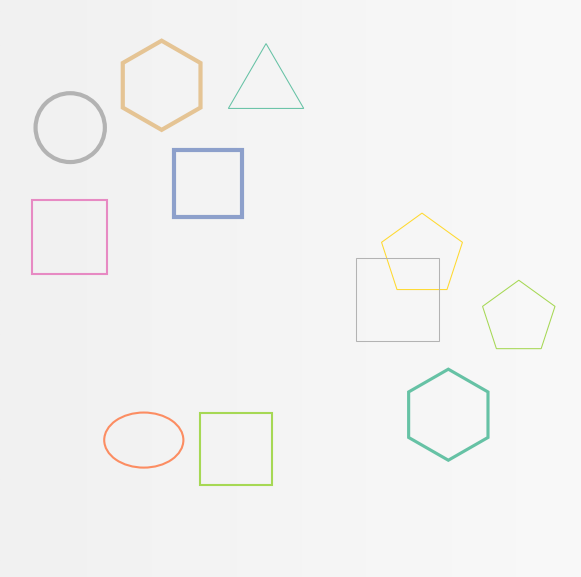[{"shape": "triangle", "thickness": 0.5, "radius": 0.37, "center": [0.458, 0.849]}, {"shape": "hexagon", "thickness": 1.5, "radius": 0.39, "center": [0.771, 0.281]}, {"shape": "oval", "thickness": 1, "radius": 0.34, "center": [0.247, 0.237]}, {"shape": "square", "thickness": 2, "radius": 0.29, "center": [0.358, 0.682]}, {"shape": "square", "thickness": 1, "radius": 0.32, "center": [0.12, 0.588]}, {"shape": "pentagon", "thickness": 0.5, "radius": 0.33, "center": [0.893, 0.448]}, {"shape": "square", "thickness": 1, "radius": 0.31, "center": [0.405, 0.222]}, {"shape": "pentagon", "thickness": 0.5, "radius": 0.37, "center": [0.726, 0.557]}, {"shape": "hexagon", "thickness": 2, "radius": 0.39, "center": [0.278, 0.851]}, {"shape": "square", "thickness": 0.5, "radius": 0.36, "center": [0.683, 0.481]}, {"shape": "circle", "thickness": 2, "radius": 0.3, "center": [0.121, 0.778]}]